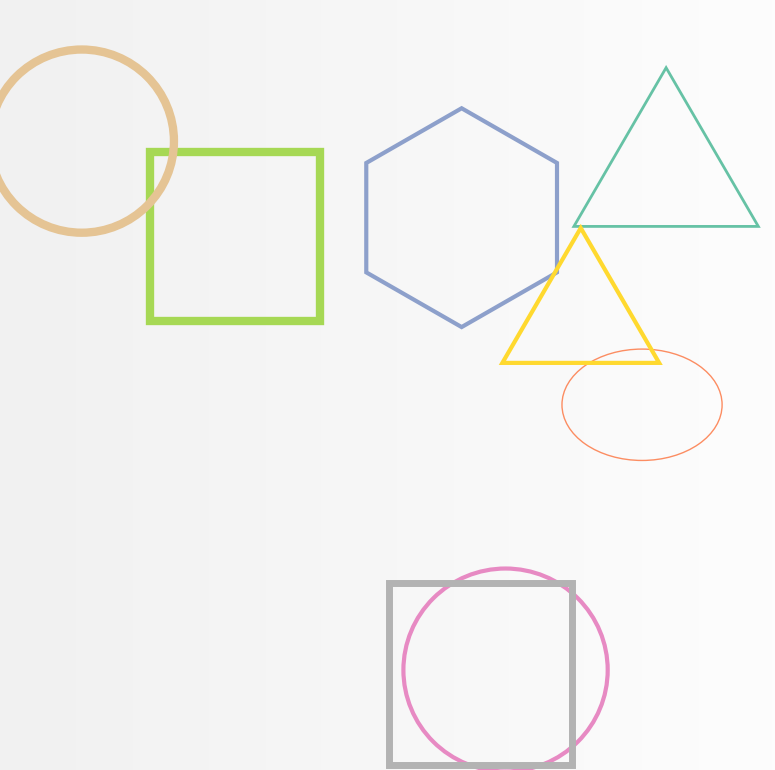[{"shape": "triangle", "thickness": 1, "radius": 0.69, "center": [0.859, 0.775]}, {"shape": "oval", "thickness": 0.5, "radius": 0.52, "center": [0.828, 0.474]}, {"shape": "hexagon", "thickness": 1.5, "radius": 0.71, "center": [0.596, 0.717]}, {"shape": "circle", "thickness": 1.5, "radius": 0.66, "center": [0.652, 0.13]}, {"shape": "square", "thickness": 3, "radius": 0.55, "center": [0.303, 0.692]}, {"shape": "triangle", "thickness": 1.5, "radius": 0.58, "center": [0.749, 0.587]}, {"shape": "circle", "thickness": 3, "radius": 0.59, "center": [0.106, 0.817]}, {"shape": "square", "thickness": 2.5, "radius": 0.59, "center": [0.62, 0.124]}]